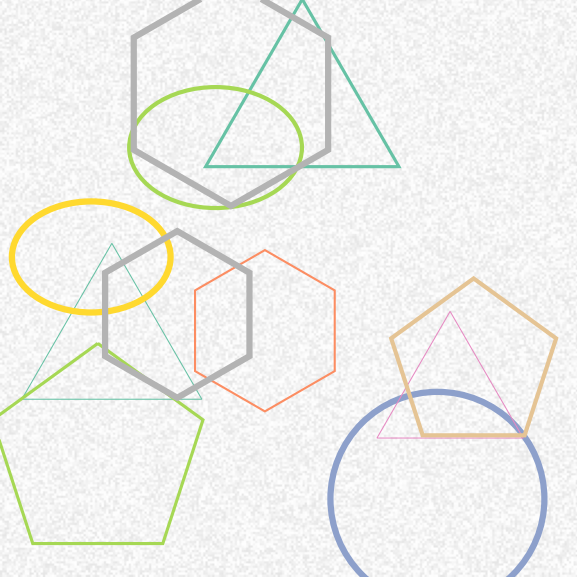[{"shape": "triangle", "thickness": 1.5, "radius": 0.97, "center": [0.523, 0.807]}, {"shape": "triangle", "thickness": 0.5, "radius": 0.9, "center": [0.194, 0.398]}, {"shape": "hexagon", "thickness": 1, "radius": 0.7, "center": [0.459, 0.426]}, {"shape": "circle", "thickness": 3, "radius": 0.93, "center": [0.757, 0.135]}, {"shape": "triangle", "thickness": 0.5, "radius": 0.73, "center": [0.779, 0.314]}, {"shape": "pentagon", "thickness": 1.5, "radius": 0.96, "center": [0.169, 0.213]}, {"shape": "oval", "thickness": 2, "radius": 0.75, "center": [0.373, 0.744]}, {"shape": "oval", "thickness": 3, "radius": 0.69, "center": [0.158, 0.554]}, {"shape": "pentagon", "thickness": 2, "radius": 0.75, "center": [0.82, 0.367]}, {"shape": "hexagon", "thickness": 3, "radius": 0.97, "center": [0.4, 0.837]}, {"shape": "hexagon", "thickness": 3, "radius": 0.72, "center": [0.307, 0.455]}]